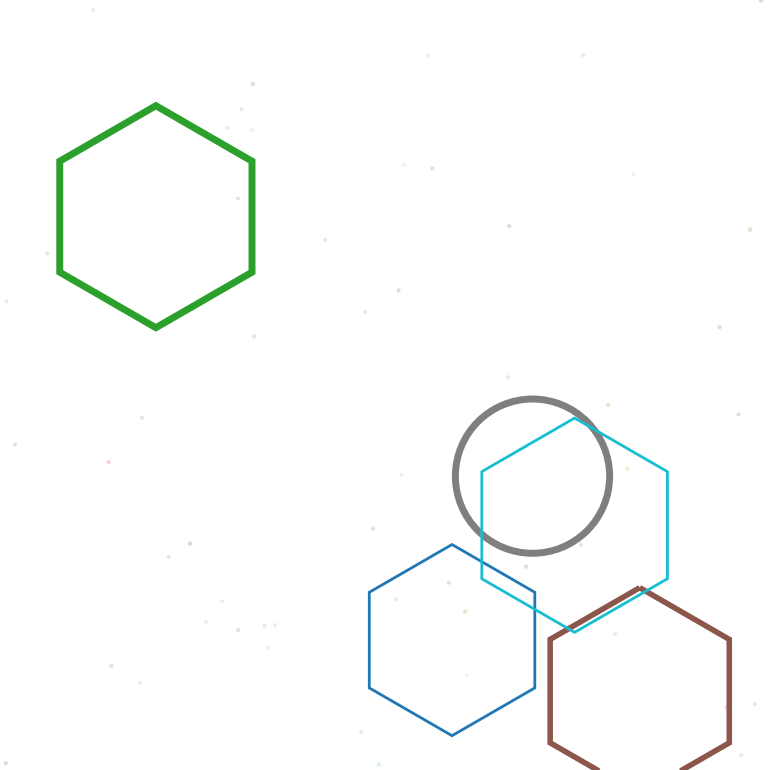[{"shape": "hexagon", "thickness": 1, "radius": 0.62, "center": [0.587, 0.169]}, {"shape": "hexagon", "thickness": 2.5, "radius": 0.72, "center": [0.202, 0.719]}, {"shape": "hexagon", "thickness": 2, "radius": 0.67, "center": [0.831, 0.102]}, {"shape": "circle", "thickness": 2.5, "radius": 0.5, "center": [0.692, 0.382]}, {"shape": "hexagon", "thickness": 1, "radius": 0.7, "center": [0.746, 0.318]}]